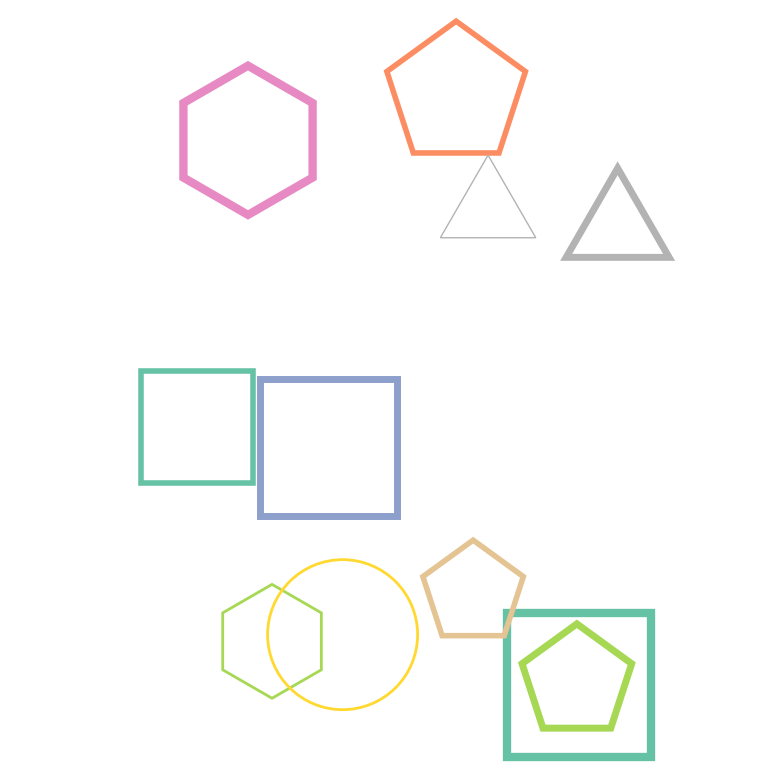[{"shape": "square", "thickness": 2, "radius": 0.36, "center": [0.256, 0.446]}, {"shape": "square", "thickness": 3, "radius": 0.47, "center": [0.752, 0.11]}, {"shape": "pentagon", "thickness": 2, "radius": 0.47, "center": [0.592, 0.878]}, {"shape": "square", "thickness": 2.5, "radius": 0.45, "center": [0.427, 0.419]}, {"shape": "hexagon", "thickness": 3, "radius": 0.48, "center": [0.322, 0.818]}, {"shape": "hexagon", "thickness": 1, "radius": 0.37, "center": [0.353, 0.167]}, {"shape": "pentagon", "thickness": 2.5, "radius": 0.37, "center": [0.749, 0.115]}, {"shape": "circle", "thickness": 1, "radius": 0.49, "center": [0.445, 0.176]}, {"shape": "pentagon", "thickness": 2, "radius": 0.34, "center": [0.614, 0.23]}, {"shape": "triangle", "thickness": 2.5, "radius": 0.39, "center": [0.802, 0.704]}, {"shape": "triangle", "thickness": 0.5, "radius": 0.36, "center": [0.634, 0.727]}]